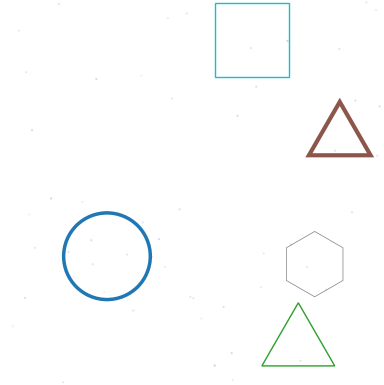[{"shape": "circle", "thickness": 2.5, "radius": 0.56, "center": [0.278, 0.334]}, {"shape": "triangle", "thickness": 1, "radius": 0.55, "center": [0.775, 0.104]}, {"shape": "triangle", "thickness": 3, "radius": 0.46, "center": [0.882, 0.643]}, {"shape": "hexagon", "thickness": 0.5, "radius": 0.42, "center": [0.817, 0.314]}, {"shape": "square", "thickness": 1, "radius": 0.49, "center": [0.655, 0.896]}]